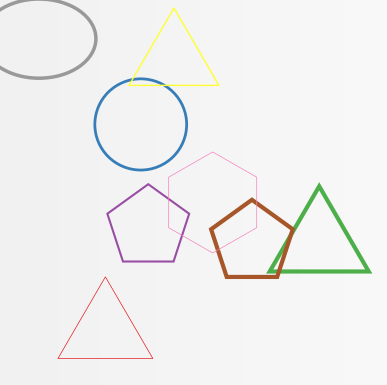[{"shape": "triangle", "thickness": 0.5, "radius": 0.71, "center": [0.272, 0.139]}, {"shape": "circle", "thickness": 2, "radius": 0.59, "center": [0.363, 0.677]}, {"shape": "triangle", "thickness": 3, "radius": 0.74, "center": [0.824, 0.369]}, {"shape": "pentagon", "thickness": 1.5, "radius": 0.56, "center": [0.383, 0.411]}, {"shape": "triangle", "thickness": 1, "radius": 0.67, "center": [0.449, 0.845]}, {"shape": "pentagon", "thickness": 3, "radius": 0.55, "center": [0.65, 0.37]}, {"shape": "hexagon", "thickness": 0.5, "radius": 0.66, "center": [0.549, 0.474]}, {"shape": "oval", "thickness": 2.5, "radius": 0.73, "center": [0.101, 0.9]}]